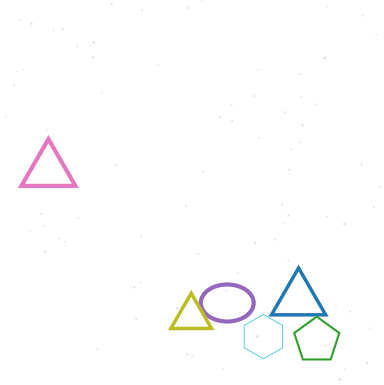[{"shape": "triangle", "thickness": 2.5, "radius": 0.41, "center": [0.775, 0.223]}, {"shape": "pentagon", "thickness": 1.5, "radius": 0.31, "center": [0.823, 0.116]}, {"shape": "oval", "thickness": 3, "radius": 0.34, "center": [0.59, 0.213]}, {"shape": "triangle", "thickness": 3, "radius": 0.41, "center": [0.126, 0.558]}, {"shape": "triangle", "thickness": 2.5, "radius": 0.3, "center": [0.497, 0.177]}, {"shape": "hexagon", "thickness": 0.5, "radius": 0.29, "center": [0.684, 0.126]}]